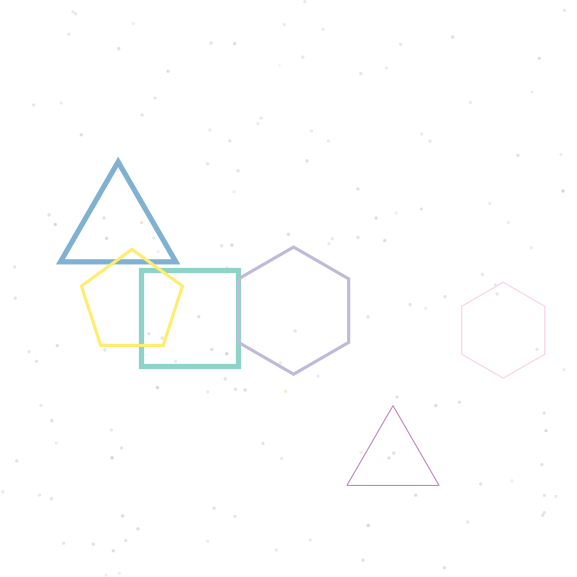[{"shape": "square", "thickness": 2.5, "radius": 0.42, "center": [0.328, 0.448]}, {"shape": "hexagon", "thickness": 1.5, "radius": 0.55, "center": [0.508, 0.461]}, {"shape": "triangle", "thickness": 2.5, "radius": 0.58, "center": [0.205, 0.603]}, {"shape": "hexagon", "thickness": 0.5, "radius": 0.42, "center": [0.871, 0.427]}, {"shape": "triangle", "thickness": 0.5, "radius": 0.46, "center": [0.681, 0.205]}, {"shape": "pentagon", "thickness": 1.5, "radius": 0.46, "center": [0.228, 0.475]}]